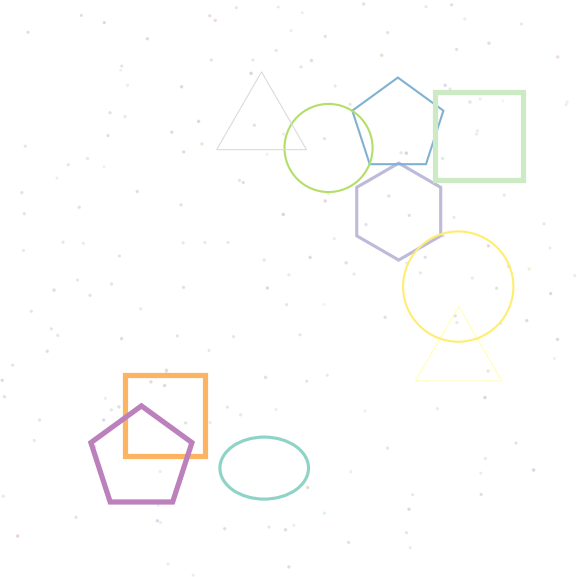[{"shape": "oval", "thickness": 1.5, "radius": 0.38, "center": [0.458, 0.189]}, {"shape": "triangle", "thickness": 0.5, "radius": 0.43, "center": [0.794, 0.382]}, {"shape": "hexagon", "thickness": 1.5, "radius": 0.42, "center": [0.69, 0.633]}, {"shape": "pentagon", "thickness": 1, "radius": 0.41, "center": [0.689, 0.782]}, {"shape": "square", "thickness": 2.5, "radius": 0.35, "center": [0.286, 0.28]}, {"shape": "circle", "thickness": 1, "radius": 0.38, "center": [0.569, 0.743]}, {"shape": "triangle", "thickness": 0.5, "radius": 0.45, "center": [0.453, 0.785]}, {"shape": "pentagon", "thickness": 2.5, "radius": 0.46, "center": [0.245, 0.204]}, {"shape": "square", "thickness": 2.5, "radius": 0.38, "center": [0.829, 0.764]}, {"shape": "circle", "thickness": 1, "radius": 0.48, "center": [0.793, 0.503]}]